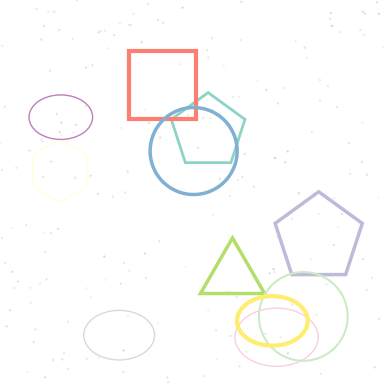[{"shape": "pentagon", "thickness": 2, "radius": 0.5, "center": [0.541, 0.659]}, {"shape": "hexagon", "thickness": 0.5, "radius": 0.41, "center": [0.155, 0.557]}, {"shape": "pentagon", "thickness": 2.5, "radius": 0.59, "center": [0.828, 0.383]}, {"shape": "square", "thickness": 3, "radius": 0.44, "center": [0.422, 0.78]}, {"shape": "circle", "thickness": 2.5, "radius": 0.57, "center": [0.503, 0.608]}, {"shape": "triangle", "thickness": 2.5, "radius": 0.48, "center": [0.604, 0.286]}, {"shape": "oval", "thickness": 1, "radius": 0.54, "center": [0.718, 0.124]}, {"shape": "oval", "thickness": 1, "radius": 0.46, "center": [0.309, 0.129]}, {"shape": "oval", "thickness": 1, "radius": 0.41, "center": [0.158, 0.696]}, {"shape": "circle", "thickness": 1.5, "radius": 0.58, "center": [0.788, 0.178]}, {"shape": "oval", "thickness": 3, "radius": 0.46, "center": [0.707, 0.167]}]